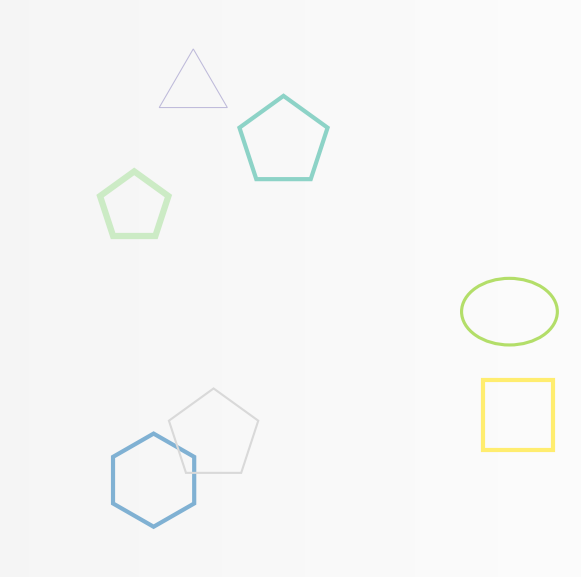[{"shape": "pentagon", "thickness": 2, "radius": 0.4, "center": [0.488, 0.753]}, {"shape": "triangle", "thickness": 0.5, "radius": 0.34, "center": [0.333, 0.847]}, {"shape": "hexagon", "thickness": 2, "radius": 0.4, "center": [0.264, 0.168]}, {"shape": "oval", "thickness": 1.5, "radius": 0.41, "center": [0.876, 0.459]}, {"shape": "pentagon", "thickness": 1, "radius": 0.4, "center": [0.367, 0.246]}, {"shape": "pentagon", "thickness": 3, "radius": 0.31, "center": [0.231, 0.641]}, {"shape": "square", "thickness": 2, "radius": 0.3, "center": [0.891, 0.28]}]